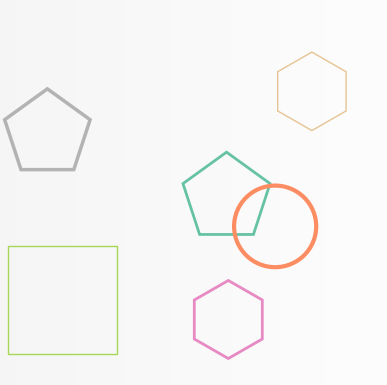[{"shape": "pentagon", "thickness": 2, "radius": 0.59, "center": [0.585, 0.487]}, {"shape": "circle", "thickness": 3, "radius": 0.53, "center": [0.71, 0.412]}, {"shape": "hexagon", "thickness": 2, "radius": 0.51, "center": [0.589, 0.17]}, {"shape": "square", "thickness": 1, "radius": 0.7, "center": [0.162, 0.22]}, {"shape": "hexagon", "thickness": 1, "radius": 0.51, "center": [0.805, 0.763]}, {"shape": "pentagon", "thickness": 2.5, "radius": 0.58, "center": [0.122, 0.653]}]